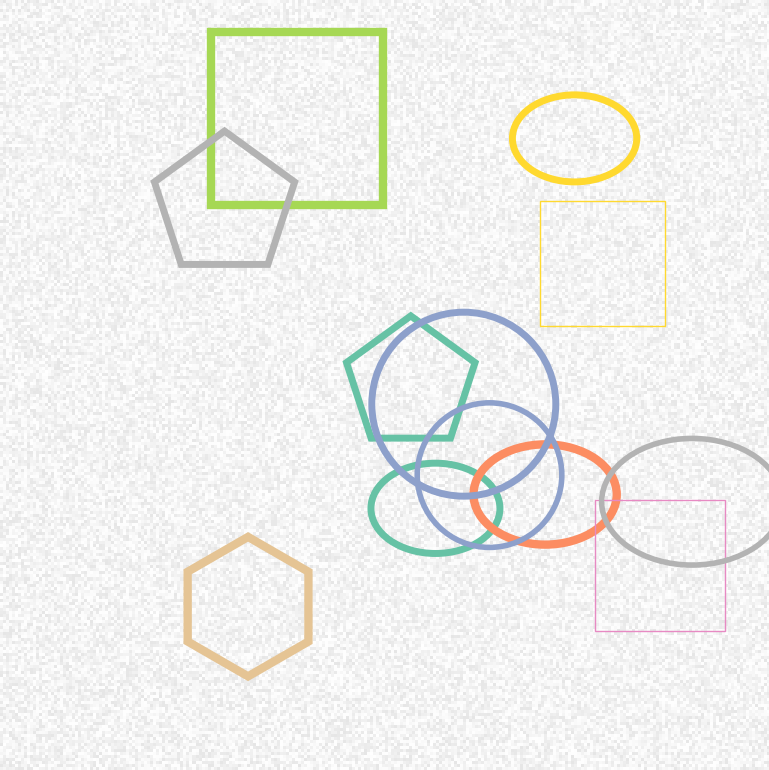[{"shape": "oval", "thickness": 2.5, "radius": 0.42, "center": [0.566, 0.34]}, {"shape": "pentagon", "thickness": 2.5, "radius": 0.44, "center": [0.533, 0.502]}, {"shape": "oval", "thickness": 3, "radius": 0.47, "center": [0.708, 0.358]}, {"shape": "circle", "thickness": 2, "radius": 0.47, "center": [0.636, 0.383]}, {"shape": "circle", "thickness": 2.5, "radius": 0.6, "center": [0.602, 0.475]}, {"shape": "square", "thickness": 0.5, "radius": 0.42, "center": [0.858, 0.266]}, {"shape": "square", "thickness": 3, "radius": 0.56, "center": [0.385, 0.846]}, {"shape": "square", "thickness": 0.5, "radius": 0.41, "center": [0.783, 0.658]}, {"shape": "oval", "thickness": 2.5, "radius": 0.4, "center": [0.746, 0.82]}, {"shape": "hexagon", "thickness": 3, "radius": 0.45, "center": [0.322, 0.212]}, {"shape": "pentagon", "thickness": 2.5, "radius": 0.48, "center": [0.292, 0.734]}, {"shape": "oval", "thickness": 2, "radius": 0.59, "center": [0.899, 0.348]}]